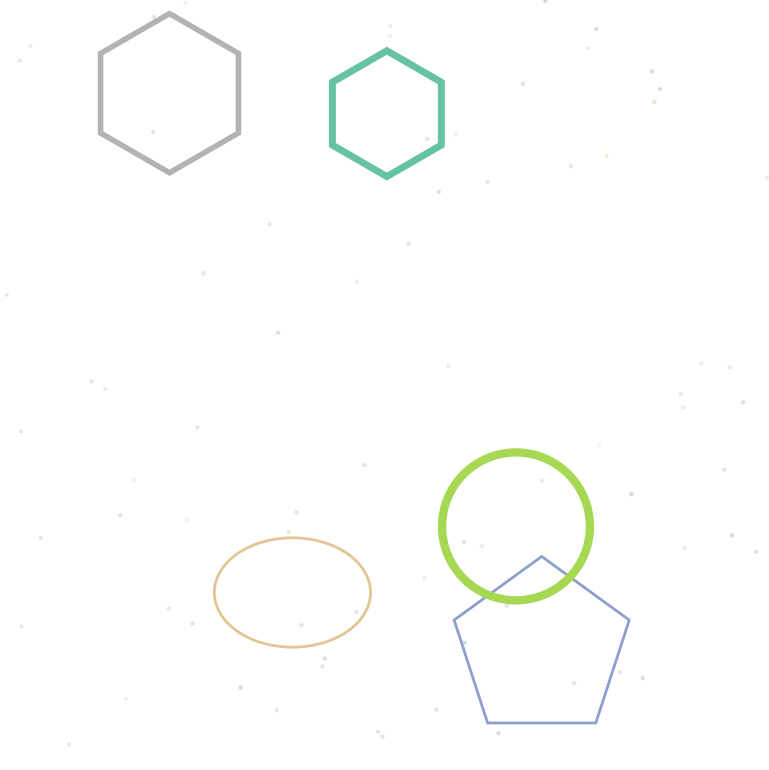[{"shape": "hexagon", "thickness": 2.5, "radius": 0.41, "center": [0.502, 0.852]}, {"shape": "pentagon", "thickness": 1, "radius": 0.6, "center": [0.704, 0.158]}, {"shape": "circle", "thickness": 3, "radius": 0.48, "center": [0.67, 0.316]}, {"shape": "oval", "thickness": 1, "radius": 0.51, "center": [0.38, 0.231]}, {"shape": "hexagon", "thickness": 2, "radius": 0.52, "center": [0.22, 0.879]}]